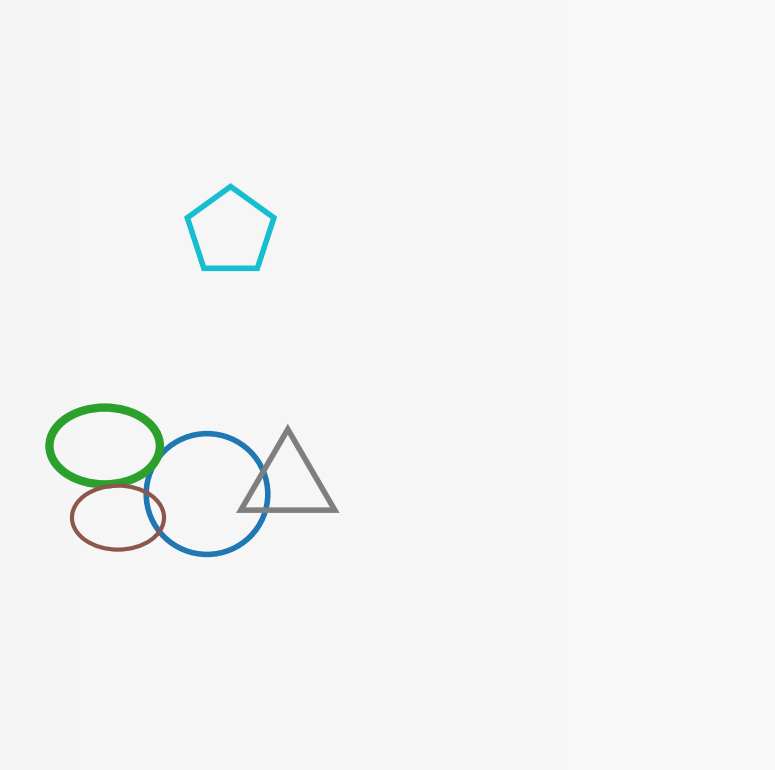[{"shape": "circle", "thickness": 2, "radius": 0.39, "center": [0.267, 0.358]}, {"shape": "oval", "thickness": 3, "radius": 0.36, "center": [0.135, 0.421]}, {"shape": "oval", "thickness": 1.5, "radius": 0.3, "center": [0.152, 0.328]}, {"shape": "triangle", "thickness": 2, "radius": 0.35, "center": [0.371, 0.373]}, {"shape": "pentagon", "thickness": 2, "radius": 0.29, "center": [0.298, 0.699]}]